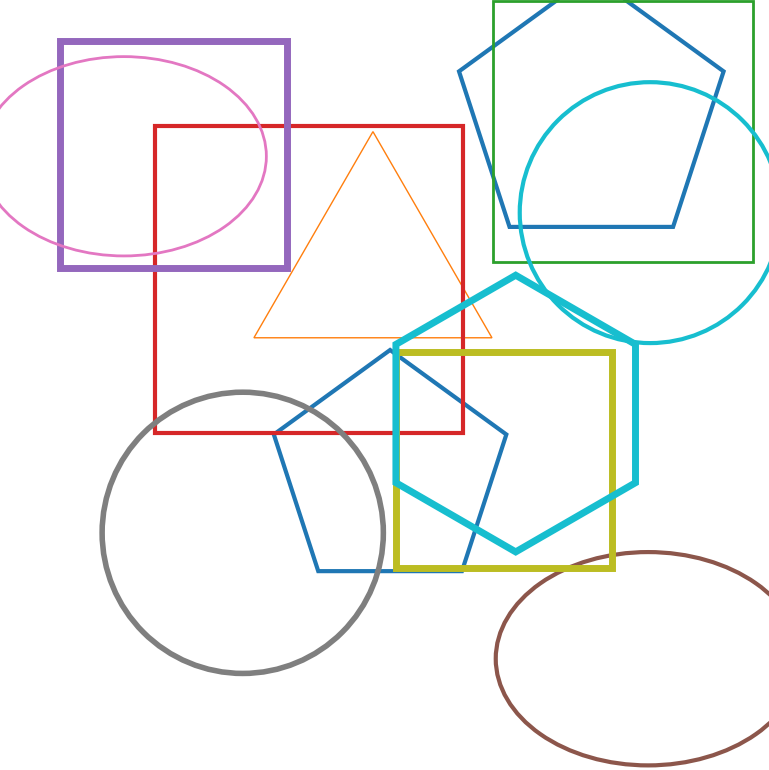[{"shape": "pentagon", "thickness": 1.5, "radius": 0.79, "center": [0.507, 0.387]}, {"shape": "pentagon", "thickness": 1.5, "radius": 0.9, "center": [0.768, 0.851]}, {"shape": "triangle", "thickness": 0.5, "radius": 0.89, "center": [0.484, 0.651]}, {"shape": "square", "thickness": 1, "radius": 0.85, "center": [0.809, 0.83]}, {"shape": "square", "thickness": 1.5, "radius": 1.0, "center": [0.401, 0.637]}, {"shape": "square", "thickness": 2.5, "radius": 0.74, "center": [0.225, 0.799]}, {"shape": "oval", "thickness": 1.5, "radius": 0.99, "center": [0.842, 0.145]}, {"shape": "oval", "thickness": 1, "radius": 0.92, "center": [0.161, 0.797]}, {"shape": "circle", "thickness": 2, "radius": 0.91, "center": [0.315, 0.308]}, {"shape": "square", "thickness": 2.5, "radius": 0.7, "center": [0.655, 0.403]}, {"shape": "hexagon", "thickness": 2.5, "radius": 0.9, "center": [0.67, 0.463]}, {"shape": "circle", "thickness": 1.5, "radius": 0.85, "center": [0.844, 0.724]}]